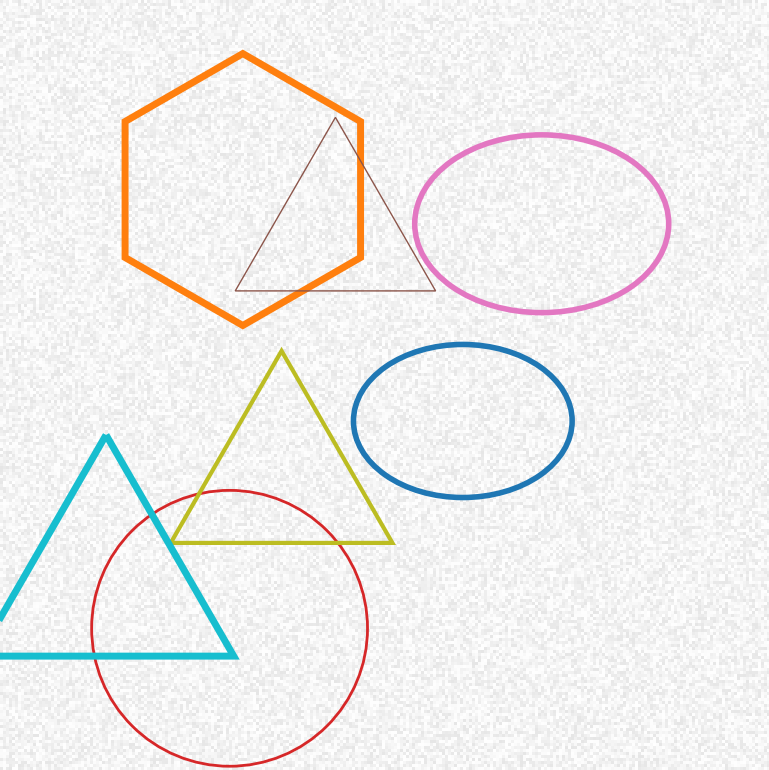[{"shape": "oval", "thickness": 2, "radius": 0.71, "center": [0.601, 0.453]}, {"shape": "hexagon", "thickness": 2.5, "radius": 0.88, "center": [0.315, 0.754]}, {"shape": "circle", "thickness": 1, "radius": 0.9, "center": [0.298, 0.184]}, {"shape": "triangle", "thickness": 0.5, "radius": 0.75, "center": [0.436, 0.697]}, {"shape": "oval", "thickness": 2, "radius": 0.82, "center": [0.704, 0.709]}, {"shape": "triangle", "thickness": 1.5, "radius": 0.83, "center": [0.366, 0.378]}, {"shape": "triangle", "thickness": 2.5, "radius": 0.96, "center": [0.138, 0.244]}]